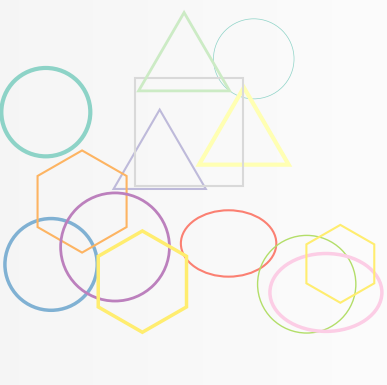[{"shape": "circle", "thickness": 3, "radius": 0.57, "center": [0.118, 0.709]}, {"shape": "circle", "thickness": 0.5, "radius": 0.52, "center": [0.655, 0.847]}, {"shape": "triangle", "thickness": 3, "radius": 0.67, "center": [0.629, 0.639]}, {"shape": "triangle", "thickness": 1.5, "radius": 0.69, "center": [0.412, 0.578]}, {"shape": "oval", "thickness": 1.5, "radius": 0.62, "center": [0.59, 0.368]}, {"shape": "circle", "thickness": 2.5, "radius": 0.6, "center": [0.132, 0.313]}, {"shape": "hexagon", "thickness": 1.5, "radius": 0.66, "center": [0.212, 0.477]}, {"shape": "circle", "thickness": 1, "radius": 0.63, "center": [0.792, 0.262]}, {"shape": "oval", "thickness": 2.5, "radius": 0.72, "center": [0.841, 0.24]}, {"shape": "square", "thickness": 1.5, "radius": 0.7, "center": [0.487, 0.657]}, {"shape": "circle", "thickness": 2, "radius": 0.7, "center": [0.297, 0.359]}, {"shape": "triangle", "thickness": 2, "radius": 0.68, "center": [0.475, 0.832]}, {"shape": "hexagon", "thickness": 2.5, "radius": 0.66, "center": [0.367, 0.269]}, {"shape": "hexagon", "thickness": 1.5, "radius": 0.51, "center": [0.878, 0.315]}]